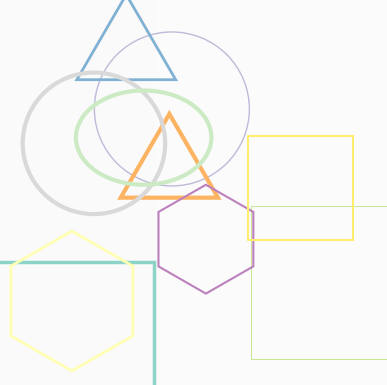[{"shape": "square", "thickness": 2.5, "radius": 1.0, "center": [0.197, 0.119]}, {"shape": "hexagon", "thickness": 2, "radius": 0.91, "center": [0.186, 0.218]}, {"shape": "circle", "thickness": 1, "radius": 1.0, "center": [0.444, 0.717]}, {"shape": "triangle", "thickness": 2, "radius": 0.74, "center": [0.326, 0.867]}, {"shape": "triangle", "thickness": 3, "radius": 0.72, "center": [0.437, 0.559]}, {"shape": "square", "thickness": 0.5, "radius": 0.99, "center": [0.846, 0.266]}, {"shape": "circle", "thickness": 3, "radius": 0.92, "center": [0.242, 0.628]}, {"shape": "hexagon", "thickness": 1.5, "radius": 0.71, "center": [0.531, 0.379]}, {"shape": "oval", "thickness": 3, "radius": 0.87, "center": [0.371, 0.643]}, {"shape": "square", "thickness": 1.5, "radius": 0.67, "center": [0.776, 0.511]}]